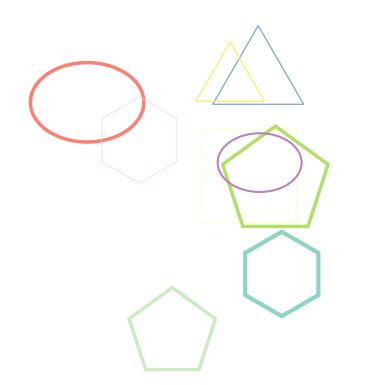[{"shape": "hexagon", "thickness": 3, "radius": 0.55, "center": [0.732, 0.288]}, {"shape": "square", "thickness": 0.5, "radius": 0.61, "center": [0.647, 0.542]}, {"shape": "oval", "thickness": 2.5, "radius": 0.74, "center": [0.226, 0.734]}, {"shape": "triangle", "thickness": 1, "radius": 0.68, "center": [0.671, 0.797]}, {"shape": "pentagon", "thickness": 2.5, "radius": 0.72, "center": [0.715, 0.528]}, {"shape": "hexagon", "thickness": 0.5, "radius": 0.56, "center": [0.362, 0.636]}, {"shape": "oval", "thickness": 1.5, "radius": 0.54, "center": [0.674, 0.578]}, {"shape": "pentagon", "thickness": 2.5, "radius": 0.59, "center": [0.448, 0.135]}, {"shape": "triangle", "thickness": 1, "radius": 0.51, "center": [0.598, 0.789]}]